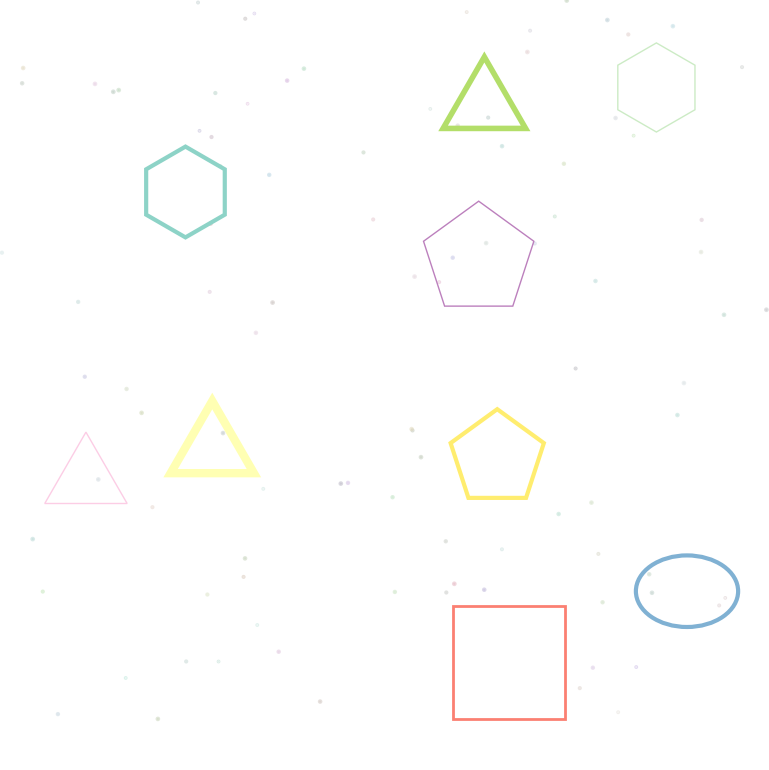[{"shape": "hexagon", "thickness": 1.5, "radius": 0.29, "center": [0.241, 0.751]}, {"shape": "triangle", "thickness": 3, "radius": 0.31, "center": [0.276, 0.417]}, {"shape": "square", "thickness": 1, "radius": 0.37, "center": [0.661, 0.14]}, {"shape": "oval", "thickness": 1.5, "radius": 0.33, "center": [0.892, 0.232]}, {"shape": "triangle", "thickness": 2, "radius": 0.31, "center": [0.629, 0.864]}, {"shape": "triangle", "thickness": 0.5, "radius": 0.31, "center": [0.112, 0.377]}, {"shape": "pentagon", "thickness": 0.5, "radius": 0.38, "center": [0.622, 0.663]}, {"shape": "hexagon", "thickness": 0.5, "radius": 0.29, "center": [0.852, 0.886]}, {"shape": "pentagon", "thickness": 1.5, "radius": 0.32, "center": [0.646, 0.405]}]